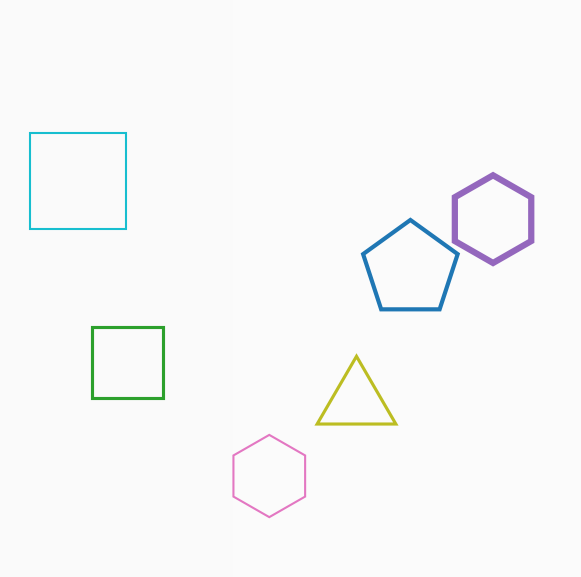[{"shape": "pentagon", "thickness": 2, "radius": 0.43, "center": [0.706, 0.533]}, {"shape": "square", "thickness": 1.5, "radius": 0.31, "center": [0.22, 0.371]}, {"shape": "hexagon", "thickness": 3, "radius": 0.38, "center": [0.848, 0.62]}, {"shape": "hexagon", "thickness": 1, "radius": 0.36, "center": [0.463, 0.175]}, {"shape": "triangle", "thickness": 1.5, "radius": 0.39, "center": [0.613, 0.304]}, {"shape": "square", "thickness": 1, "radius": 0.41, "center": [0.134, 0.686]}]